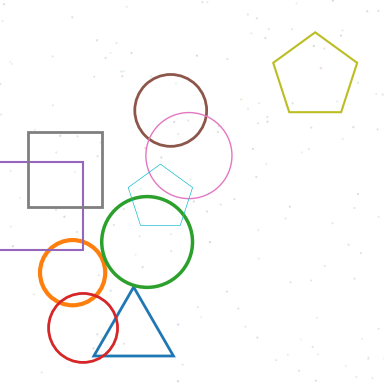[{"shape": "triangle", "thickness": 2, "radius": 0.6, "center": [0.347, 0.135]}, {"shape": "circle", "thickness": 3, "radius": 0.42, "center": [0.189, 0.292]}, {"shape": "circle", "thickness": 2.5, "radius": 0.59, "center": [0.382, 0.371]}, {"shape": "circle", "thickness": 2, "radius": 0.45, "center": [0.216, 0.148]}, {"shape": "square", "thickness": 1.5, "radius": 0.57, "center": [0.101, 0.465]}, {"shape": "circle", "thickness": 2, "radius": 0.47, "center": [0.443, 0.713]}, {"shape": "circle", "thickness": 1, "radius": 0.56, "center": [0.491, 0.596]}, {"shape": "square", "thickness": 2, "radius": 0.49, "center": [0.169, 0.56]}, {"shape": "pentagon", "thickness": 1.5, "radius": 0.57, "center": [0.819, 0.801]}, {"shape": "pentagon", "thickness": 0.5, "radius": 0.44, "center": [0.417, 0.486]}]